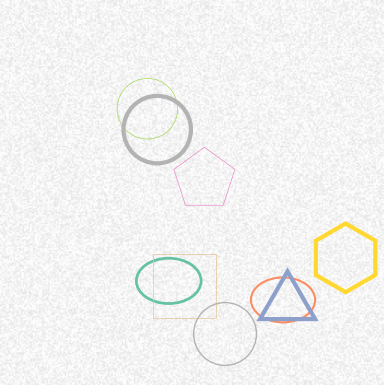[{"shape": "oval", "thickness": 2, "radius": 0.42, "center": [0.438, 0.27]}, {"shape": "oval", "thickness": 1.5, "radius": 0.42, "center": [0.735, 0.221]}, {"shape": "triangle", "thickness": 3, "radius": 0.41, "center": [0.747, 0.212]}, {"shape": "pentagon", "thickness": 0.5, "radius": 0.42, "center": [0.531, 0.534]}, {"shape": "circle", "thickness": 0.5, "radius": 0.39, "center": [0.383, 0.718]}, {"shape": "hexagon", "thickness": 3, "radius": 0.45, "center": [0.898, 0.33]}, {"shape": "square", "thickness": 0.5, "radius": 0.41, "center": [0.479, 0.257]}, {"shape": "circle", "thickness": 1, "radius": 0.41, "center": [0.585, 0.133]}, {"shape": "circle", "thickness": 3, "radius": 0.44, "center": [0.408, 0.663]}]